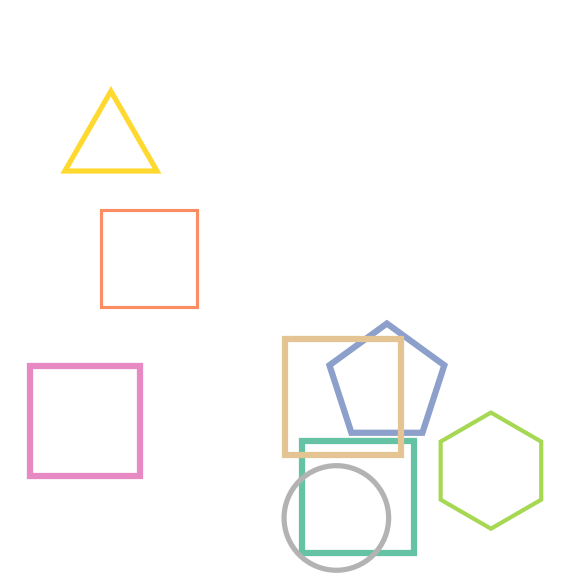[{"shape": "square", "thickness": 3, "radius": 0.48, "center": [0.62, 0.139]}, {"shape": "square", "thickness": 1.5, "radius": 0.42, "center": [0.258, 0.552]}, {"shape": "pentagon", "thickness": 3, "radius": 0.52, "center": [0.67, 0.334]}, {"shape": "square", "thickness": 3, "radius": 0.48, "center": [0.147, 0.27]}, {"shape": "hexagon", "thickness": 2, "radius": 0.5, "center": [0.85, 0.184]}, {"shape": "triangle", "thickness": 2.5, "radius": 0.46, "center": [0.192, 0.749]}, {"shape": "square", "thickness": 3, "radius": 0.5, "center": [0.594, 0.312]}, {"shape": "circle", "thickness": 2.5, "radius": 0.45, "center": [0.582, 0.102]}]